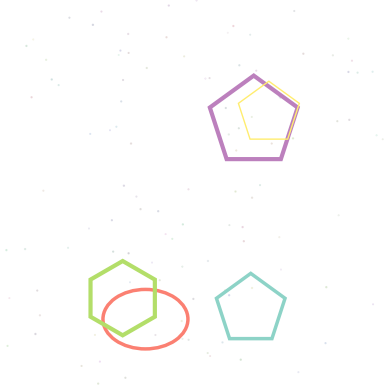[{"shape": "pentagon", "thickness": 2.5, "radius": 0.47, "center": [0.651, 0.196]}, {"shape": "oval", "thickness": 2.5, "radius": 0.55, "center": [0.378, 0.171]}, {"shape": "hexagon", "thickness": 3, "radius": 0.48, "center": [0.319, 0.226]}, {"shape": "pentagon", "thickness": 3, "radius": 0.6, "center": [0.659, 0.684]}, {"shape": "pentagon", "thickness": 1, "radius": 0.42, "center": [0.698, 0.706]}]